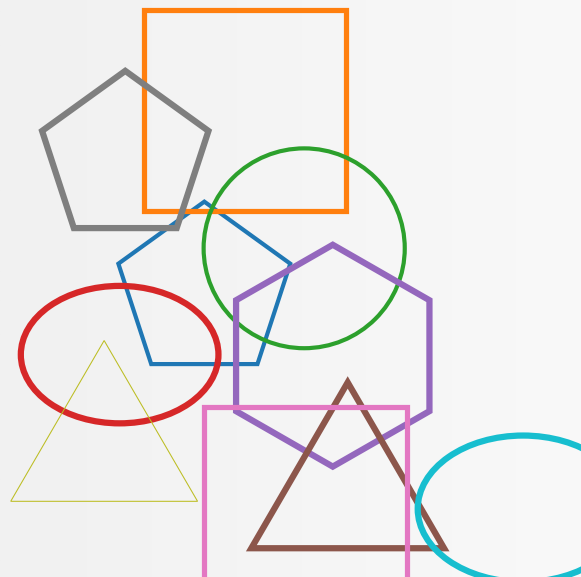[{"shape": "pentagon", "thickness": 2, "radius": 0.78, "center": [0.352, 0.494]}, {"shape": "square", "thickness": 2.5, "radius": 0.87, "center": [0.421, 0.808]}, {"shape": "circle", "thickness": 2, "radius": 0.87, "center": [0.523, 0.569]}, {"shape": "oval", "thickness": 3, "radius": 0.85, "center": [0.206, 0.385]}, {"shape": "hexagon", "thickness": 3, "radius": 0.96, "center": [0.572, 0.383]}, {"shape": "triangle", "thickness": 3, "radius": 0.96, "center": [0.598, 0.146]}, {"shape": "square", "thickness": 2.5, "radius": 0.87, "center": [0.525, 0.12]}, {"shape": "pentagon", "thickness": 3, "radius": 0.75, "center": [0.216, 0.726]}, {"shape": "triangle", "thickness": 0.5, "radius": 0.93, "center": [0.179, 0.224]}, {"shape": "oval", "thickness": 3, "radius": 0.91, "center": [0.9, 0.118]}]